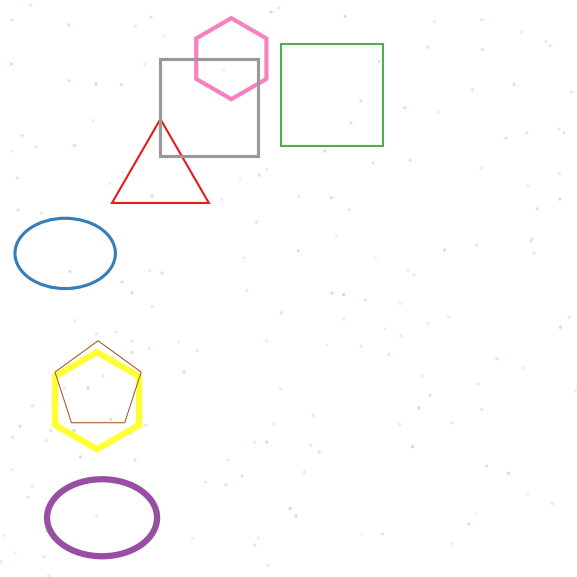[{"shape": "triangle", "thickness": 1, "radius": 0.48, "center": [0.278, 0.696]}, {"shape": "oval", "thickness": 1.5, "radius": 0.43, "center": [0.113, 0.56]}, {"shape": "square", "thickness": 1, "radius": 0.44, "center": [0.574, 0.835]}, {"shape": "oval", "thickness": 3, "radius": 0.48, "center": [0.177, 0.103]}, {"shape": "hexagon", "thickness": 3, "radius": 0.42, "center": [0.168, 0.305]}, {"shape": "pentagon", "thickness": 0.5, "radius": 0.39, "center": [0.17, 0.331]}, {"shape": "hexagon", "thickness": 2, "radius": 0.35, "center": [0.401, 0.898]}, {"shape": "square", "thickness": 1.5, "radius": 0.42, "center": [0.361, 0.813]}]